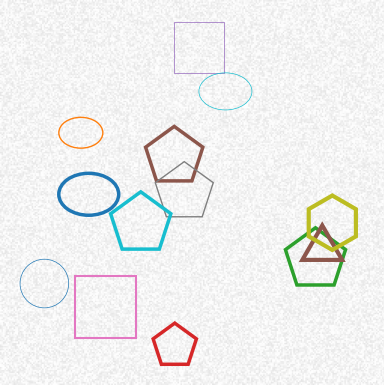[{"shape": "oval", "thickness": 2.5, "radius": 0.39, "center": [0.231, 0.495]}, {"shape": "circle", "thickness": 0.5, "radius": 0.32, "center": [0.115, 0.264]}, {"shape": "oval", "thickness": 1, "radius": 0.29, "center": [0.21, 0.655]}, {"shape": "pentagon", "thickness": 2.5, "radius": 0.41, "center": [0.819, 0.326]}, {"shape": "pentagon", "thickness": 2.5, "radius": 0.3, "center": [0.454, 0.102]}, {"shape": "square", "thickness": 0.5, "radius": 0.33, "center": [0.517, 0.877]}, {"shape": "pentagon", "thickness": 2.5, "radius": 0.39, "center": [0.453, 0.593]}, {"shape": "triangle", "thickness": 3, "radius": 0.3, "center": [0.837, 0.355]}, {"shape": "square", "thickness": 1.5, "radius": 0.4, "center": [0.274, 0.203]}, {"shape": "pentagon", "thickness": 1, "radius": 0.4, "center": [0.479, 0.501]}, {"shape": "hexagon", "thickness": 3, "radius": 0.35, "center": [0.863, 0.421]}, {"shape": "pentagon", "thickness": 2.5, "radius": 0.41, "center": [0.366, 0.419]}, {"shape": "oval", "thickness": 0.5, "radius": 0.34, "center": [0.586, 0.763]}]